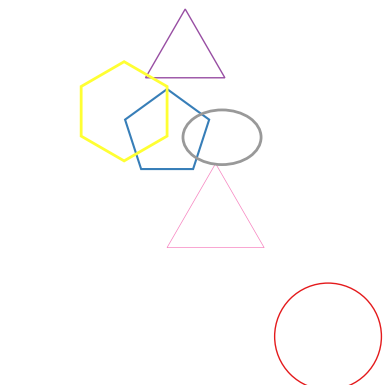[{"shape": "circle", "thickness": 1, "radius": 0.69, "center": [0.852, 0.126]}, {"shape": "pentagon", "thickness": 1.5, "radius": 0.57, "center": [0.434, 0.654]}, {"shape": "triangle", "thickness": 1, "radius": 0.59, "center": [0.481, 0.857]}, {"shape": "hexagon", "thickness": 2, "radius": 0.64, "center": [0.322, 0.711]}, {"shape": "triangle", "thickness": 0.5, "radius": 0.73, "center": [0.56, 0.43]}, {"shape": "oval", "thickness": 2, "radius": 0.51, "center": [0.577, 0.643]}]